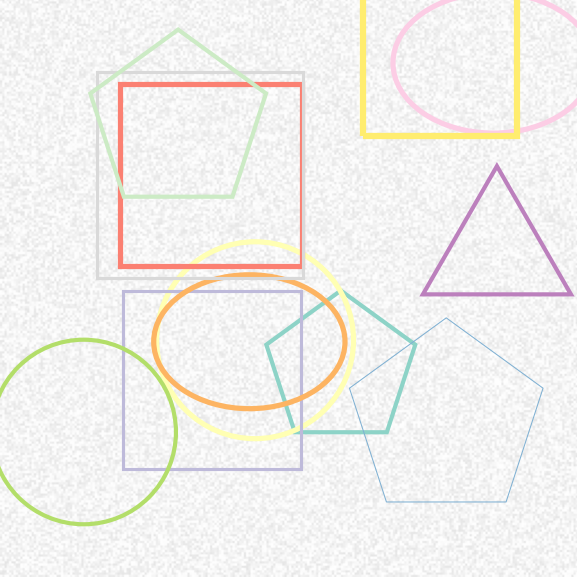[{"shape": "pentagon", "thickness": 2, "radius": 0.68, "center": [0.59, 0.36]}, {"shape": "circle", "thickness": 2.5, "radius": 0.85, "center": [0.442, 0.41]}, {"shape": "square", "thickness": 1.5, "radius": 0.77, "center": [0.367, 0.341]}, {"shape": "square", "thickness": 2.5, "radius": 0.79, "center": [0.365, 0.696]}, {"shape": "pentagon", "thickness": 0.5, "radius": 0.88, "center": [0.773, 0.272]}, {"shape": "oval", "thickness": 2.5, "radius": 0.83, "center": [0.432, 0.407]}, {"shape": "circle", "thickness": 2, "radius": 0.8, "center": [0.145, 0.251]}, {"shape": "oval", "thickness": 2.5, "radius": 0.87, "center": [0.854, 0.89]}, {"shape": "square", "thickness": 1.5, "radius": 0.89, "center": [0.347, 0.696]}, {"shape": "triangle", "thickness": 2, "radius": 0.74, "center": [0.86, 0.563]}, {"shape": "pentagon", "thickness": 2, "radius": 0.8, "center": [0.309, 0.788]}, {"shape": "square", "thickness": 3, "radius": 0.67, "center": [0.762, 0.897]}]